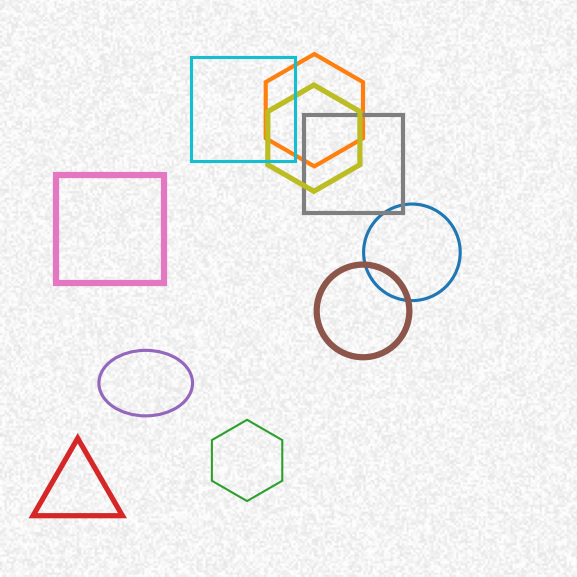[{"shape": "circle", "thickness": 1.5, "radius": 0.42, "center": [0.713, 0.562]}, {"shape": "hexagon", "thickness": 2, "radius": 0.49, "center": [0.544, 0.808]}, {"shape": "hexagon", "thickness": 1, "radius": 0.35, "center": [0.428, 0.202]}, {"shape": "triangle", "thickness": 2.5, "radius": 0.45, "center": [0.135, 0.151]}, {"shape": "oval", "thickness": 1.5, "radius": 0.41, "center": [0.252, 0.336]}, {"shape": "circle", "thickness": 3, "radius": 0.4, "center": [0.629, 0.461]}, {"shape": "square", "thickness": 3, "radius": 0.47, "center": [0.191, 0.602]}, {"shape": "square", "thickness": 2, "radius": 0.43, "center": [0.612, 0.715]}, {"shape": "hexagon", "thickness": 2.5, "radius": 0.46, "center": [0.543, 0.76]}, {"shape": "square", "thickness": 1.5, "radius": 0.45, "center": [0.42, 0.81]}]